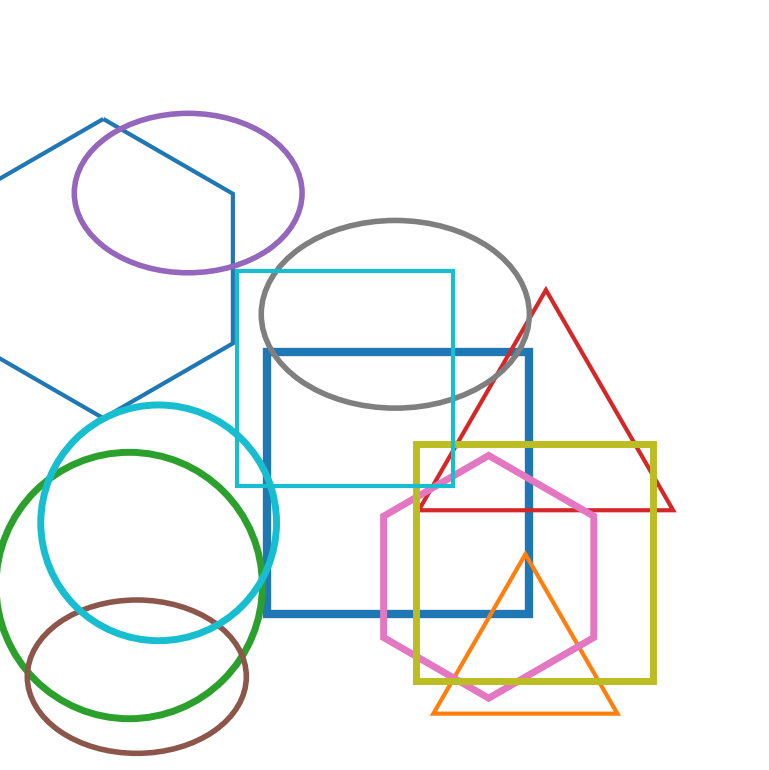[{"shape": "square", "thickness": 3, "radius": 0.85, "center": [0.517, 0.373]}, {"shape": "hexagon", "thickness": 1.5, "radius": 0.97, "center": [0.134, 0.651]}, {"shape": "triangle", "thickness": 1.5, "radius": 0.69, "center": [0.682, 0.142]}, {"shape": "circle", "thickness": 2.5, "radius": 0.86, "center": [0.168, 0.24]}, {"shape": "triangle", "thickness": 1.5, "radius": 0.95, "center": [0.709, 0.433]}, {"shape": "oval", "thickness": 2, "radius": 0.74, "center": [0.244, 0.749]}, {"shape": "oval", "thickness": 2, "radius": 0.71, "center": [0.178, 0.121]}, {"shape": "hexagon", "thickness": 2.5, "radius": 0.79, "center": [0.635, 0.251]}, {"shape": "oval", "thickness": 2, "radius": 0.87, "center": [0.513, 0.592]}, {"shape": "square", "thickness": 2.5, "radius": 0.77, "center": [0.694, 0.27]}, {"shape": "square", "thickness": 1.5, "radius": 0.7, "center": [0.448, 0.509]}, {"shape": "circle", "thickness": 2.5, "radius": 0.77, "center": [0.206, 0.321]}]